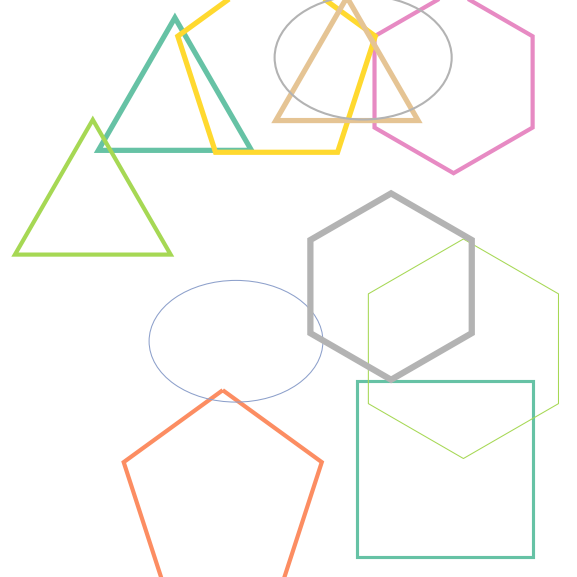[{"shape": "square", "thickness": 1.5, "radius": 0.76, "center": [0.771, 0.187]}, {"shape": "triangle", "thickness": 2.5, "radius": 0.77, "center": [0.303, 0.815]}, {"shape": "pentagon", "thickness": 2, "radius": 0.9, "center": [0.386, 0.143]}, {"shape": "oval", "thickness": 0.5, "radius": 0.75, "center": [0.409, 0.408]}, {"shape": "hexagon", "thickness": 2, "radius": 0.79, "center": [0.785, 0.857]}, {"shape": "triangle", "thickness": 2, "radius": 0.78, "center": [0.161, 0.636]}, {"shape": "hexagon", "thickness": 0.5, "radius": 0.95, "center": [0.802, 0.395]}, {"shape": "pentagon", "thickness": 2.5, "radius": 0.9, "center": [0.479, 0.881]}, {"shape": "triangle", "thickness": 2.5, "radius": 0.71, "center": [0.601, 0.862]}, {"shape": "oval", "thickness": 1, "radius": 0.77, "center": [0.629, 0.899]}, {"shape": "hexagon", "thickness": 3, "radius": 0.81, "center": [0.677, 0.503]}]